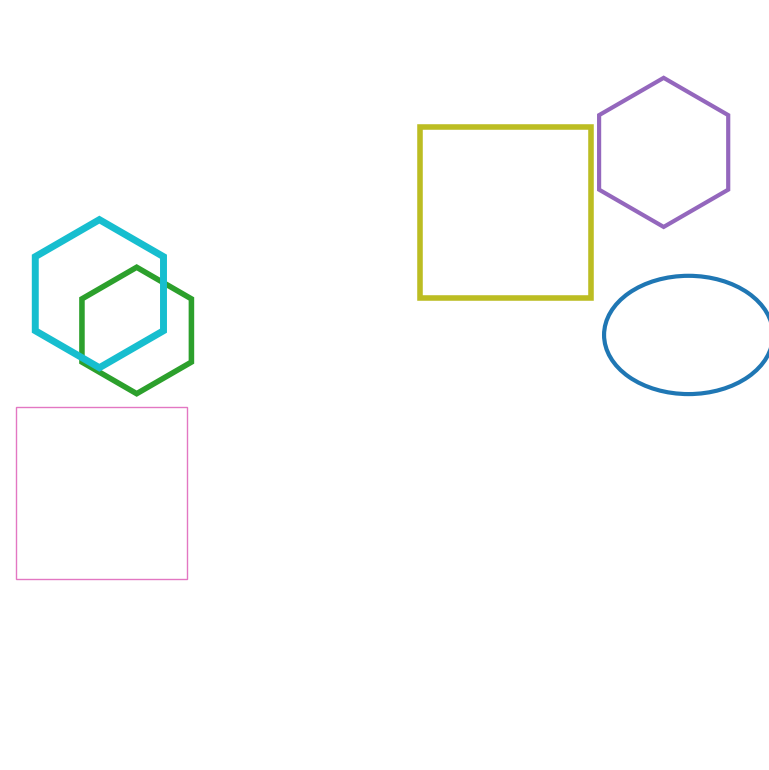[{"shape": "oval", "thickness": 1.5, "radius": 0.55, "center": [0.894, 0.565]}, {"shape": "hexagon", "thickness": 2, "radius": 0.41, "center": [0.178, 0.571]}, {"shape": "hexagon", "thickness": 1.5, "radius": 0.48, "center": [0.862, 0.802]}, {"shape": "square", "thickness": 0.5, "radius": 0.56, "center": [0.131, 0.36]}, {"shape": "square", "thickness": 2, "radius": 0.55, "center": [0.657, 0.724]}, {"shape": "hexagon", "thickness": 2.5, "radius": 0.48, "center": [0.129, 0.619]}]